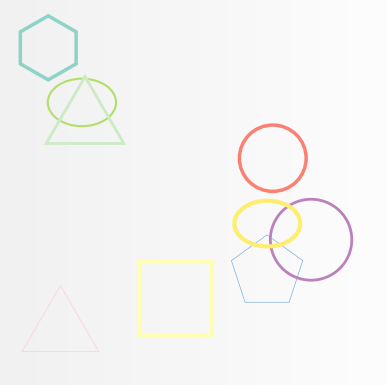[{"shape": "hexagon", "thickness": 2.5, "radius": 0.42, "center": [0.124, 0.876]}, {"shape": "square", "thickness": 3, "radius": 0.47, "center": [0.453, 0.225]}, {"shape": "circle", "thickness": 2.5, "radius": 0.43, "center": [0.704, 0.589]}, {"shape": "pentagon", "thickness": 0.5, "radius": 0.48, "center": [0.689, 0.293]}, {"shape": "oval", "thickness": 1.5, "radius": 0.44, "center": [0.211, 0.734]}, {"shape": "triangle", "thickness": 0.5, "radius": 0.57, "center": [0.156, 0.144]}, {"shape": "circle", "thickness": 2, "radius": 0.53, "center": [0.803, 0.377]}, {"shape": "triangle", "thickness": 2, "radius": 0.58, "center": [0.219, 0.685]}, {"shape": "oval", "thickness": 3, "radius": 0.42, "center": [0.69, 0.419]}]